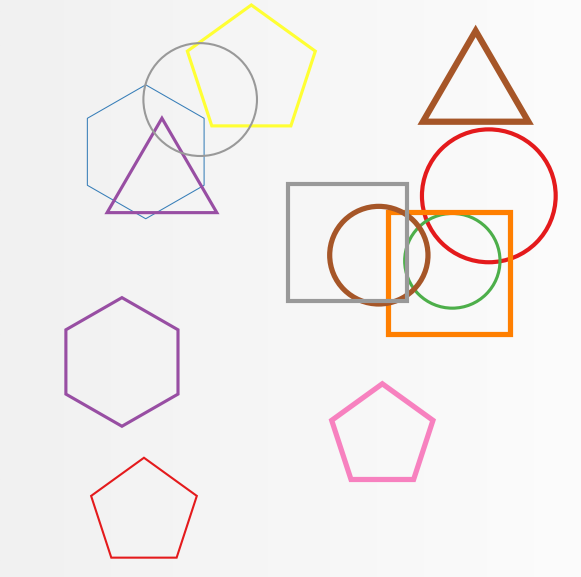[{"shape": "circle", "thickness": 2, "radius": 0.58, "center": [0.841, 0.66]}, {"shape": "pentagon", "thickness": 1, "radius": 0.48, "center": [0.248, 0.111]}, {"shape": "hexagon", "thickness": 0.5, "radius": 0.58, "center": [0.251, 0.736]}, {"shape": "circle", "thickness": 1.5, "radius": 0.41, "center": [0.778, 0.548]}, {"shape": "triangle", "thickness": 1.5, "radius": 0.54, "center": [0.279, 0.685]}, {"shape": "hexagon", "thickness": 1.5, "radius": 0.56, "center": [0.21, 0.372]}, {"shape": "square", "thickness": 2.5, "radius": 0.53, "center": [0.773, 0.526]}, {"shape": "pentagon", "thickness": 1.5, "radius": 0.58, "center": [0.432, 0.875]}, {"shape": "circle", "thickness": 2.5, "radius": 0.42, "center": [0.652, 0.557]}, {"shape": "triangle", "thickness": 3, "radius": 0.52, "center": [0.818, 0.841]}, {"shape": "pentagon", "thickness": 2.5, "radius": 0.46, "center": [0.658, 0.243]}, {"shape": "circle", "thickness": 1, "radius": 0.49, "center": [0.344, 0.827]}, {"shape": "square", "thickness": 2, "radius": 0.51, "center": [0.598, 0.579]}]